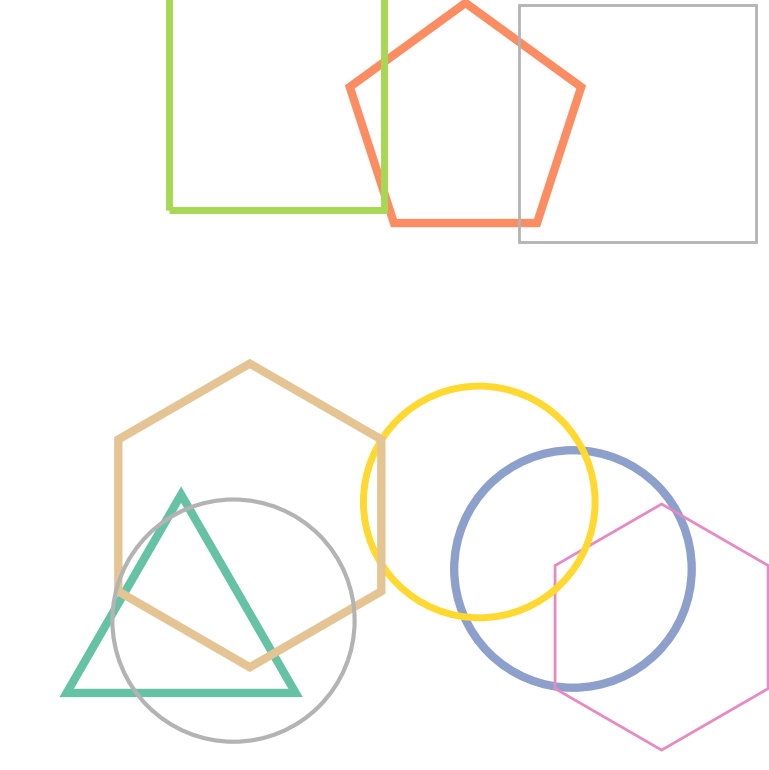[{"shape": "triangle", "thickness": 3, "radius": 0.86, "center": [0.235, 0.186]}, {"shape": "pentagon", "thickness": 3, "radius": 0.79, "center": [0.605, 0.838]}, {"shape": "circle", "thickness": 3, "radius": 0.77, "center": [0.744, 0.261]}, {"shape": "hexagon", "thickness": 1, "radius": 0.8, "center": [0.859, 0.186]}, {"shape": "square", "thickness": 2.5, "radius": 0.7, "center": [0.359, 0.867]}, {"shape": "circle", "thickness": 2.5, "radius": 0.75, "center": [0.622, 0.348]}, {"shape": "hexagon", "thickness": 3, "radius": 0.99, "center": [0.324, 0.331]}, {"shape": "circle", "thickness": 1.5, "radius": 0.79, "center": [0.303, 0.194]}, {"shape": "square", "thickness": 1, "radius": 0.77, "center": [0.828, 0.84]}]